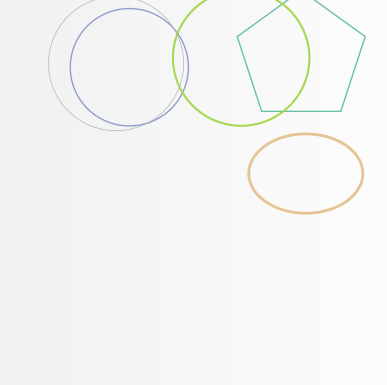[{"shape": "pentagon", "thickness": 1, "radius": 0.87, "center": [0.777, 0.851]}, {"shape": "circle", "thickness": 1, "radius": 0.76, "center": [0.334, 0.825]}, {"shape": "circle", "thickness": 1.5, "radius": 0.88, "center": [0.622, 0.849]}, {"shape": "oval", "thickness": 2, "radius": 0.74, "center": [0.789, 0.549]}, {"shape": "circle", "thickness": 0.5, "radius": 0.87, "center": [0.3, 0.835]}]